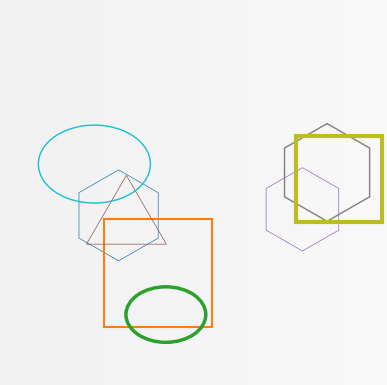[{"shape": "hexagon", "thickness": 0.5, "radius": 0.59, "center": [0.306, 0.441]}, {"shape": "square", "thickness": 1.5, "radius": 0.7, "center": [0.408, 0.291]}, {"shape": "oval", "thickness": 2.5, "radius": 0.52, "center": [0.428, 0.183]}, {"shape": "hexagon", "thickness": 0.5, "radius": 0.54, "center": [0.78, 0.456]}, {"shape": "triangle", "thickness": 0.5, "radius": 0.6, "center": [0.326, 0.425]}, {"shape": "hexagon", "thickness": 1, "radius": 0.63, "center": [0.844, 0.552]}, {"shape": "square", "thickness": 3, "radius": 0.56, "center": [0.875, 0.535]}, {"shape": "oval", "thickness": 1, "radius": 0.72, "center": [0.244, 0.574]}]